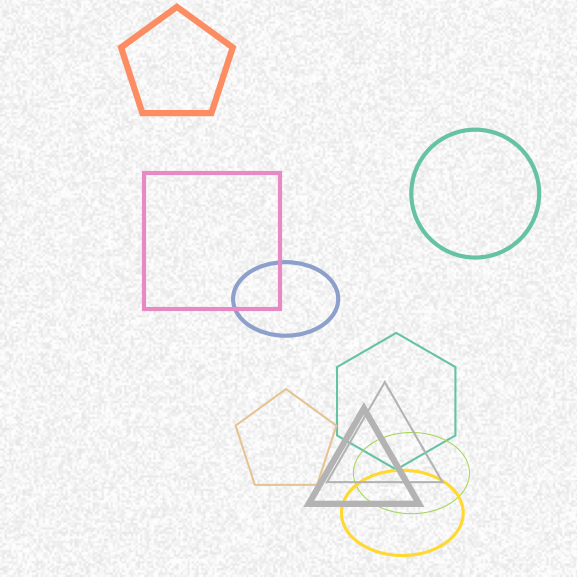[{"shape": "hexagon", "thickness": 1, "radius": 0.59, "center": [0.686, 0.304]}, {"shape": "circle", "thickness": 2, "radius": 0.55, "center": [0.823, 0.664]}, {"shape": "pentagon", "thickness": 3, "radius": 0.51, "center": [0.306, 0.886]}, {"shape": "oval", "thickness": 2, "radius": 0.46, "center": [0.495, 0.482]}, {"shape": "square", "thickness": 2, "radius": 0.59, "center": [0.368, 0.582]}, {"shape": "oval", "thickness": 0.5, "radius": 0.5, "center": [0.712, 0.18]}, {"shape": "oval", "thickness": 1.5, "radius": 0.53, "center": [0.697, 0.111]}, {"shape": "pentagon", "thickness": 1, "radius": 0.46, "center": [0.495, 0.234]}, {"shape": "triangle", "thickness": 3, "radius": 0.55, "center": [0.63, 0.182]}, {"shape": "triangle", "thickness": 1, "radius": 0.58, "center": [0.666, 0.222]}]